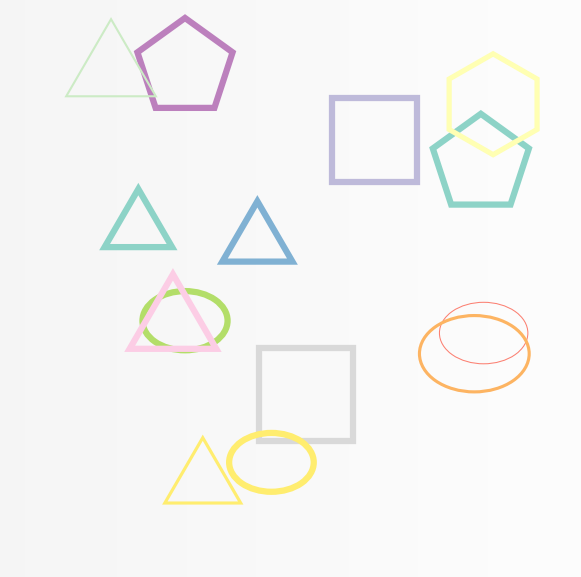[{"shape": "pentagon", "thickness": 3, "radius": 0.43, "center": [0.827, 0.715]}, {"shape": "triangle", "thickness": 3, "radius": 0.34, "center": [0.238, 0.605]}, {"shape": "hexagon", "thickness": 2.5, "radius": 0.44, "center": [0.848, 0.819]}, {"shape": "square", "thickness": 3, "radius": 0.37, "center": [0.645, 0.756]}, {"shape": "oval", "thickness": 0.5, "radius": 0.38, "center": [0.832, 0.422]}, {"shape": "triangle", "thickness": 3, "radius": 0.35, "center": [0.443, 0.581]}, {"shape": "oval", "thickness": 1.5, "radius": 0.47, "center": [0.816, 0.387]}, {"shape": "oval", "thickness": 3, "radius": 0.37, "center": [0.318, 0.444]}, {"shape": "triangle", "thickness": 3, "radius": 0.43, "center": [0.298, 0.438]}, {"shape": "square", "thickness": 3, "radius": 0.4, "center": [0.526, 0.316]}, {"shape": "pentagon", "thickness": 3, "radius": 0.43, "center": [0.318, 0.882]}, {"shape": "triangle", "thickness": 1, "radius": 0.45, "center": [0.191, 0.877]}, {"shape": "triangle", "thickness": 1.5, "radius": 0.38, "center": [0.349, 0.166]}, {"shape": "oval", "thickness": 3, "radius": 0.36, "center": [0.467, 0.199]}]